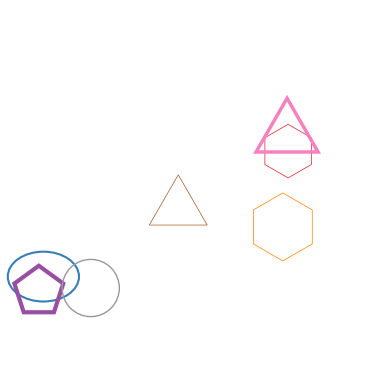[{"shape": "hexagon", "thickness": 0.5, "radius": 0.35, "center": [0.748, 0.608]}, {"shape": "oval", "thickness": 1.5, "radius": 0.46, "center": [0.113, 0.282]}, {"shape": "pentagon", "thickness": 3, "radius": 0.33, "center": [0.101, 0.243]}, {"shape": "hexagon", "thickness": 0.5, "radius": 0.44, "center": [0.735, 0.411]}, {"shape": "triangle", "thickness": 0.5, "radius": 0.43, "center": [0.463, 0.459]}, {"shape": "triangle", "thickness": 2.5, "radius": 0.47, "center": [0.746, 0.652]}, {"shape": "circle", "thickness": 1, "radius": 0.37, "center": [0.236, 0.252]}]